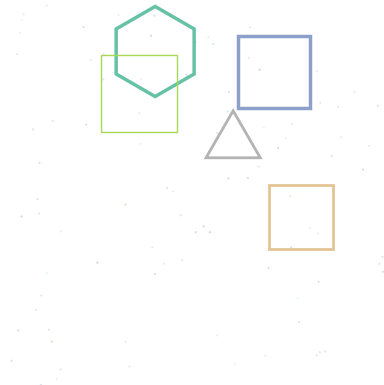[{"shape": "hexagon", "thickness": 2.5, "radius": 0.58, "center": [0.403, 0.866]}, {"shape": "square", "thickness": 2.5, "radius": 0.47, "center": [0.711, 0.813]}, {"shape": "square", "thickness": 1, "radius": 0.5, "center": [0.361, 0.758]}, {"shape": "square", "thickness": 2, "radius": 0.41, "center": [0.782, 0.436]}, {"shape": "triangle", "thickness": 2, "radius": 0.41, "center": [0.606, 0.631]}]